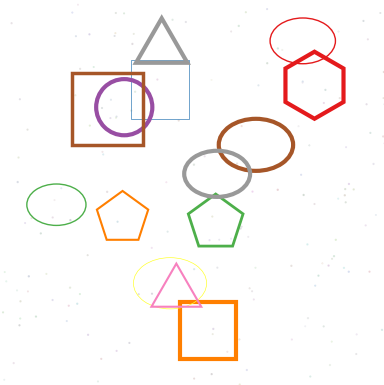[{"shape": "hexagon", "thickness": 3, "radius": 0.44, "center": [0.817, 0.779]}, {"shape": "oval", "thickness": 1, "radius": 0.42, "center": [0.786, 0.894]}, {"shape": "square", "thickness": 0.5, "radius": 0.38, "center": [0.415, 0.767]}, {"shape": "oval", "thickness": 1, "radius": 0.38, "center": [0.147, 0.468]}, {"shape": "pentagon", "thickness": 2, "radius": 0.37, "center": [0.56, 0.421]}, {"shape": "circle", "thickness": 3, "radius": 0.36, "center": [0.323, 0.722]}, {"shape": "pentagon", "thickness": 1.5, "radius": 0.35, "center": [0.318, 0.434]}, {"shape": "square", "thickness": 3, "radius": 0.37, "center": [0.54, 0.142]}, {"shape": "oval", "thickness": 0.5, "radius": 0.48, "center": [0.442, 0.264]}, {"shape": "oval", "thickness": 3, "radius": 0.48, "center": [0.665, 0.624]}, {"shape": "square", "thickness": 2.5, "radius": 0.46, "center": [0.279, 0.717]}, {"shape": "triangle", "thickness": 1.5, "radius": 0.37, "center": [0.458, 0.241]}, {"shape": "triangle", "thickness": 3, "radius": 0.38, "center": [0.42, 0.875]}, {"shape": "oval", "thickness": 3, "radius": 0.43, "center": [0.564, 0.548]}]